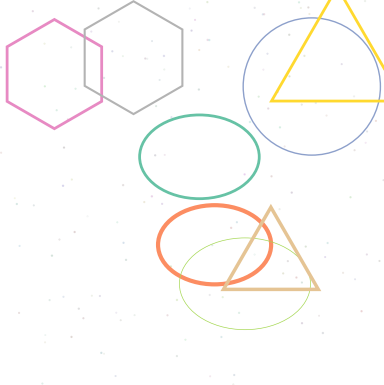[{"shape": "oval", "thickness": 2, "radius": 0.78, "center": [0.518, 0.593]}, {"shape": "oval", "thickness": 3, "radius": 0.73, "center": [0.557, 0.364]}, {"shape": "circle", "thickness": 1, "radius": 0.89, "center": [0.81, 0.775]}, {"shape": "hexagon", "thickness": 2, "radius": 0.71, "center": [0.141, 0.808]}, {"shape": "oval", "thickness": 0.5, "radius": 0.85, "center": [0.636, 0.263]}, {"shape": "triangle", "thickness": 2, "radius": 0.99, "center": [0.876, 0.836]}, {"shape": "triangle", "thickness": 2.5, "radius": 0.71, "center": [0.704, 0.319]}, {"shape": "hexagon", "thickness": 1.5, "radius": 0.73, "center": [0.347, 0.85]}]